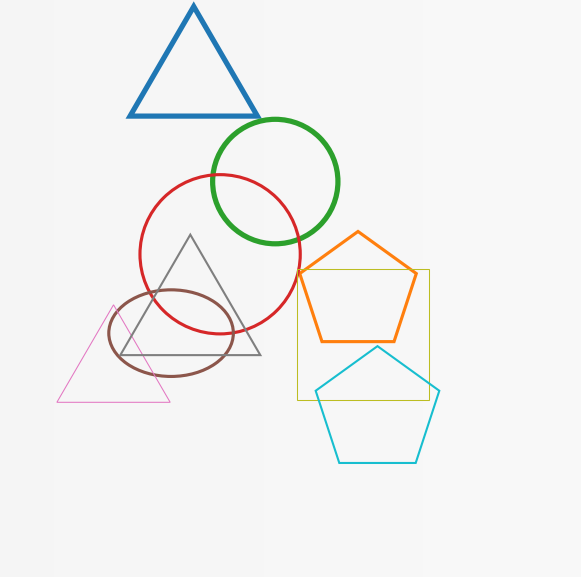[{"shape": "triangle", "thickness": 2.5, "radius": 0.63, "center": [0.333, 0.861]}, {"shape": "pentagon", "thickness": 1.5, "radius": 0.53, "center": [0.616, 0.493]}, {"shape": "circle", "thickness": 2.5, "radius": 0.54, "center": [0.474, 0.685]}, {"shape": "circle", "thickness": 1.5, "radius": 0.69, "center": [0.379, 0.559]}, {"shape": "oval", "thickness": 1.5, "radius": 0.54, "center": [0.294, 0.422]}, {"shape": "triangle", "thickness": 0.5, "radius": 0.56, "center": [0.195, 0.359]}, {"shape": "triangle", "thickness": 1, "radius": 0.7, "center": [0.327, 0.454]}, {"shape": "square", "thickness": 0.5, "radius": 0.57, "center": [0.624, 0.42]}, {"shape": "pentagon", "thickness": 1, "radius": 0.56, "center": [0.649, 0.288]}]